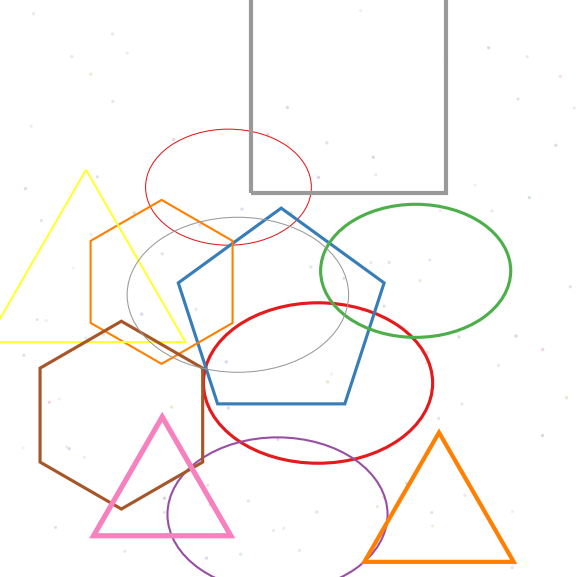[{"shape": "oval", "thickness": 1.5, "radius": 0.99, "center": [0.551, 0.336]}, {"shape": "oval", "thickness": 0.5, "radius": 0.72, "center": [0.396, 0.675]}, {"shape": "pentagon", "thickness": 1.5, "radius": 0.94, "center": [0.487, 0.451]}, {"shape": "oval", "thickness": 1.5, "radius": 0.82, "center": [0.72, 0.53]}, {"shape": "oval", "thickness": 1, "radius": 0.95, "center": [0.481, 0.108]}, {"shape": "triangle", "thickness": 2, "radius": 0.75, "center": [0.76, 0.101]}, {"shape": "hexagon", "thickness": 1, "radius": 0.71, "center": [0.28, 0.511]}, {"shape": "triangle", "thickness": 1, "radius": 0.99, "center": [0.149, 0.506]}, {"shape": "hexagon", "thickness": 1.5, "radius": 0.81, "center": [0.21, 0.28]}, {"shape": "triangle", "thickness": 2.5, "radius": 0.69, "center": [0.281, 0.14]}, {"shape": "oval", "thickness": 0.5, "radius": 0.96, "center": [0.412, 0.489]}, {"shape": "square", "thickness": 2, "radius": 0.85, "center": [0.603, 0.834]}]